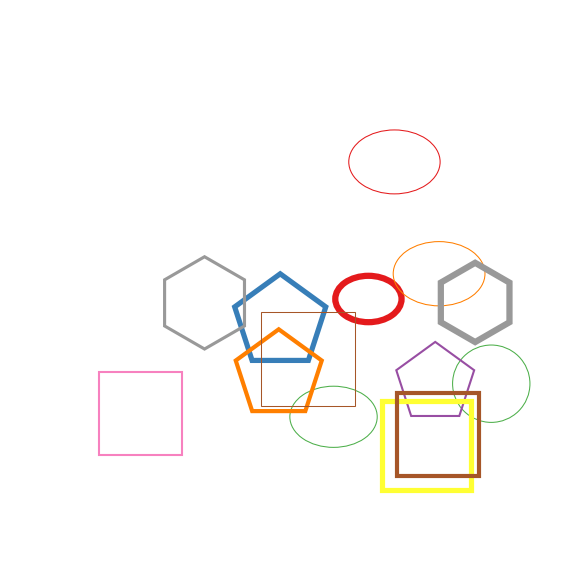[{"shape": "oval", "thickness": 3, "radius": 0.29, "center": [0.638, 0.481]}, {"shape": "oval", "thickness": 0.5, "radius": 0.4, "center": [0.683, 0.719]}, {"shape": "pentagon", "thickness": 2.5, "radius": 0.41, "center": [0.485, 0.442]}, {"shape": "circle", "thickness": 0.5, "radius": 0.33, "center": [0.851, 0.335]}, {"shape": "oval", "thickness": 0.5, "radius": 0.38, "center": [0.578, 0.277]}, {"shape": "pentagon", "thickness": 1, "radius": 0.35, "center": [0.754, 0.336]}, {"shape": "oval", "thickness": 0.5, "radius": 0.4, "center": [0.76, 0.525]}, {"shape": "pentagon", "thickness": 2, "radius": 0.39, "center": [0.483, 0.351]}, {"shape": "square", "thickness": 2.5, "radius": 0.38, "center": [0.739, 0.227]}, {"shape": "square", "thickness": 2, "radius": 0.36, "center": [0.759, 0.247]}, {"shape": "square", "thickness": 0.5, "radius": 0.41, "center": [0.534, 0.377]}, {"shape": "square", "thickness": 1, "radius": 0.36, "center": [0.243, 0.283]}, {"shape": "hexagon", "thickness": 3, "radius": 0.34, "center": [0.823, 0.475]}, {"shape": "hexagon", "thickness": 1.5, "radius": 0.4, "center": [0.354, 0.475]}]